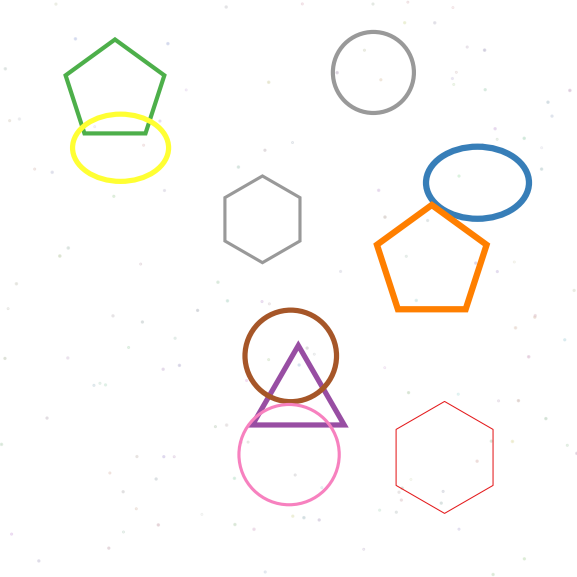[{"shape": "hexagon", "thickness": 0.5, "radius": 0.48, "center": [0.77, 0.207]}, {"shape": "oval", "thickness": 3, "radius": 0.45, "center": [0.827, 0.683]}, {"shape": "pentagon", "thickness": 2, "radius": 0.45, "center": [0.199, 0.841]}, {"shape": "triangle", "thickness": 2.5, "radius": 0.46, "center": [0.517, 0.309]}, {"shape": "pentagon", "thickness": 3, "radius": 0.5, "center": [0.748, 0.544]}, {"shape": "oval", "thickness": 2.5, "radius": 0.42, "center": [0.209, 0.743]}, {"shape": "circle", "thickness": 2.5, "radius": 0.4, "center": [0.503, 0.383]}, {"shape": "circle", "thickness": 1.5, "radius": 0.43, "center": [0.501, 0.212]}, {"shape": "hexagon", "thickness": 1.5, "radius": 0.38, "center": [0.454, 0.619]}, {"shape": "circle", "thickness": 2, "radius": 0.35, "center": [0.647, 0.874]}]